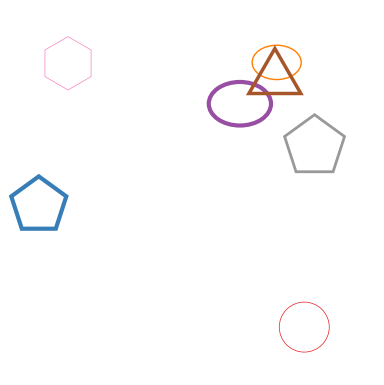[{"shape": "circle", "thickness": 0.5, "radius": 0.32, "center": [0.79, 0.15]}, {"shape": "pentagon", "thickness": 3, "radius": 0.38, "center": [0.101, 0.467]}, {"shape": "oval", "thickness": 3, "radius": 0.4, "center": [0.623, 0.731]}, {"shape": "oval", "thickness": 1, "radius": 0.32, "center": [0.719, 0.838]}, {"shape": "triangle", "thickness": 2.5, "radius": 0.39, "center": [0.714, 0.796]}, {"shape": "hexagon", "thickness": 0.5, "radius": 0.35, "center": [0.177, 0.836]}, {"shape": "pentagon", "thickness": 2, "radius": 0.41, "center": [0.817, 0.62]}]